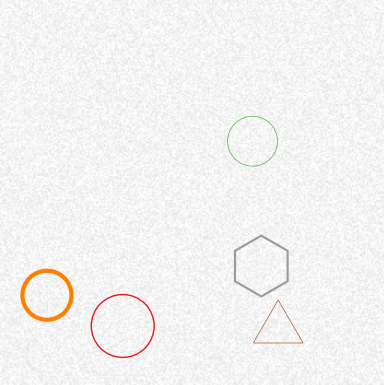[{"shape": "circle", "thickness": 1, "radius": 0.41, "center": [0.319, 0.153]}, {"shape": "circle", "thickness": 0.5, "radius": 0.32, "center": [0.656, 0.633]}, {"shape": "circle", "thickness": 3, "radius": 0.32, "center": [0.122, 0.233]}, {"shape": "triangle", "thickness": 0.5, "radius": 0.37, "center": [0.723, 0.146]}, {"shape": "hexagon", "thickness": 1.5, "radius": 0.39, "center": [0.679, 0.309]}]